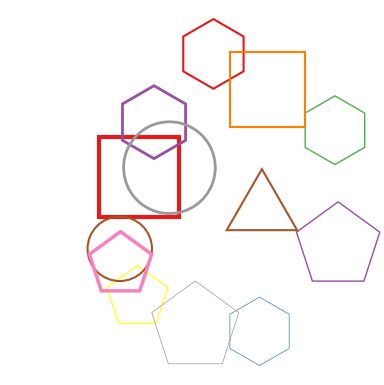[{"shape": "square", "thickness": 3, "radius": 0.52, "center": [0.362, 0.541]}, {"shape": "hexagon", "thickness": 1.5, "radius": 0.45, "center": [0.554, 0.86]}, {"shape": "hexagon", "thickness": 0.5, "radius": 0.44, "center": [0.674, 0.139]}, {"shape": "hexagon", "thickness": 1, "radius": 0.45, "center": [0.87, 0.662]}, {"shape": "pentagon", "thickness": 1, "radius": 0.57, "center": [0.878, 0.362]}, {"shape": "hexagon", "thickness": 2, "radius": 0.47, "center": [0.4, 0.683]}, {"shape": "square", "thickness": 1.5, "radius": 0.49, "center": [0.694, 0.768]}, {"shape": "pentagon", "thickness": 1, "radius": 0.42, "center": [0.357, 0.227]}, {"shape": "triangle", "thickness": 1.5, "radius": 0.53, "center": [0.68, 0.455]}, {"shape": "circle", "thickness": 1.5, "radius": 0.42, "center": [0.311, 0.354]}, {"shape": "pentagon", "thickness": 2.5, "radius": 0.42, "center": [0.313, 0.313]}, {"shape": "circle", "thickness": 2, "radius": 0.6, "center": [0.44, 0.565]}, {"shape": "pentagon", "thickness": 0.5, "radius": 0.59, "center": [0.507, 0.151]}]